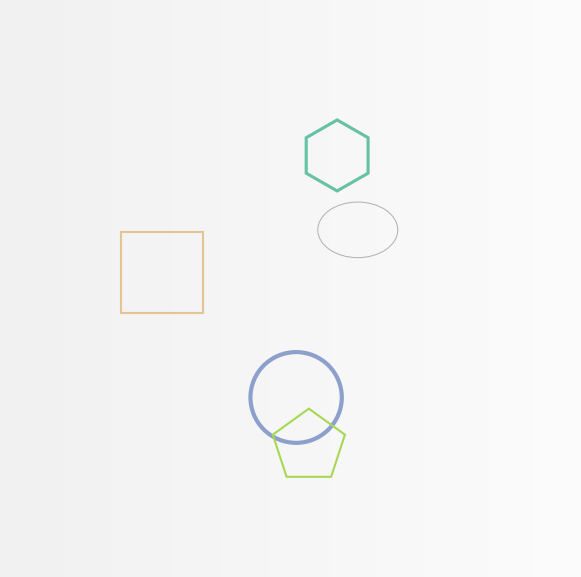[{"shape": "hexagon", "thickness": 1.5, "radius": 0.31, "center": [0.58, 0.73]}, {"shape": "circle", "thickness": 2, "radius": 0.39, "center": [0.509, 0.311]}, {"shape": "pentagon", "thickness": 1, "radius": 0.33, "center": [0.531, 0.226]}, {"shape": "square", "thickness": 1, "radius": 0.35, "center": [0.279, 0.527]}, {"shape": "oval", "thickness": 0.5, "radius": 0.34, "center": [0.616, 0.601]}]